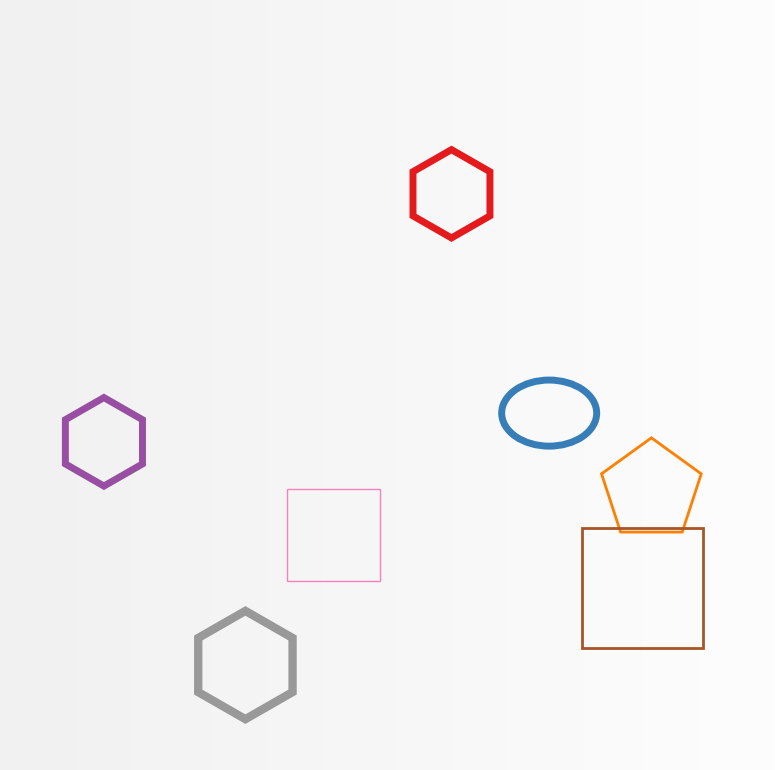[{"shape": "hexagon", "thickness": 2.5, "radius": 0.29, "center": [0.583, 0.748]}, {"shape": "oval", "thickness": 2.5, "radius": 0.31, "center": [0.709, 0.464]}, {"shape": "hexagon", "thickness": 2.5, "radius": 0.29, "center": [0.134, 0.426]}, {"shape": "pentagon", "thickness": 1, "radius": 0.34, "center": [0.841, 0.364]}, {"shape": "square", "thickness": 1, "radius": 0.39, "center": [0.829, 0.236]}, {"shape": "square", "thickness": 0.5, "radius": 0.3, "center": [0.43, 0.305]}, {"shape": "hexagon", "thickness": 3, "radius": 0.35, "center": [0.317, 0.136]}]